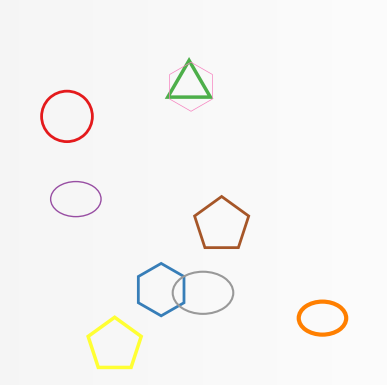[{"shape": "circle", "thickness": 2, "radius": 0.33, "center": [0.173, 0.698]}, {"shape": "hexagon", "thickness": 2, "radius": 0.34, "center": [0.416, 0.248]}, {"shape": "triangle", "thickness": 2.5, "radius": 0.32, "center": [0.488, 0.78]}, {"shape": "oval", "thickness": 1, "radius": 0.33, "center": [0.196, 0.483]}, {"shape": "oval", "thickness": 3, "radius": 0.31, "center": [0.832, 0.174]}, {"shape": "pentagon", "thickness": 2.5, "radius": 0.36, "center": [0.296, 0.104]}, {"shape": "pentagon", "thickness": 2, "radius": 0.37, "center": [0.572, 0.416]}, {"shape": "hexagon", "thickness": 0.5, "radius": 0.32, "center": [0.493, 0.775]}, {"shape": "oval", "thickness": 1.5, "radius": 0.39, "center": [0.524, 0.24]}]